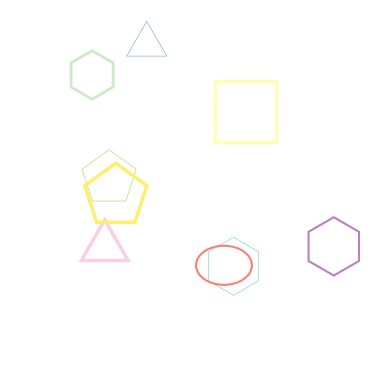[{"shape": "hexagon", "thickness": 0.5, "radius": 0.38, "center": [0.607, 0.308]}, {"shape": "square", "thickness": 2.5, "radius": 0.4, "center": [0.637, 0.711]}, {"shape": "oval", "thickness": 1.5, "radius": 0.36, "center": [0.582, 0.311]}, {"shape": "triangle", "thickness": 0.5, "radius": 0.3, "center": [0.381, 0.884]}, {"shape": "pentagon", "thickness": 0.5, "radius": 0.37, "center": [0.283, 0.537]}, {"shape": "triangle", "thickness": 2.5, "radius": 0.35, "center": [0.272, 0.359]}, {"shape": "hexagon", "thickness": 1.5, "radius": 0.38, "center": [0.867, 0.36]}, {"shape": "hexagon", "thickness": 2, "radius": 0.31, "center": [0.239, 0.805]}, {"shape": "pentagon", "thickness": 2.5, "radius": 0.42, "center": [0.301, 0.491]}]